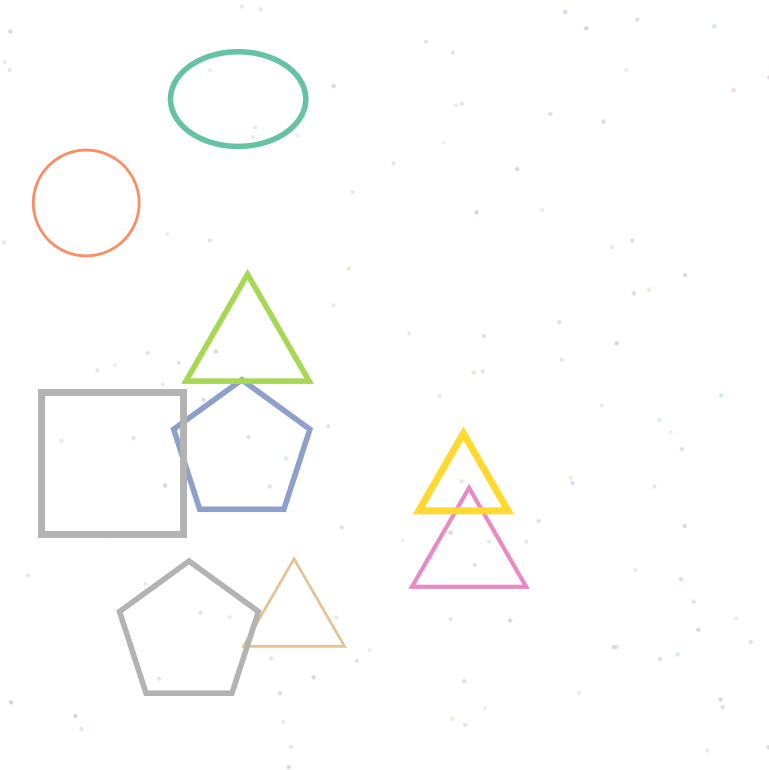[{"shape": "oval", "thickness": 2, "radius": 0.44, "center": [0.309, 0.871]}, {"shape": "circle", "thickness": 1, "radius": 0.34, "center": [0.112, 0.736]}, {"shape": "pentagon", "thickness": 2, "radius": 0.46, "center": [0.314, 0.414]}, {"shape": "triangle", "thickness": 1.5, "radius": 0.43, "center": [0.609, 0.281]}, {"shape": "triangle", "thickness": 2, "radius": 0.46, "center": [0.321, 0.551]}, {"shape": "triangle", "thickness": 2.5, "radius": 0.34, "center": [0.602, 0.37]}, {"shape": "triangle", "thickness": 1, "radius": 0.38, "center": [0.382, 0.198]}, {"shape": "square", "thickness": 2.5, "radius": 0.46, "center": [0.146, 0.398]}, {"shape": "pentagon", "thickness": 2, "radius": 0.47, "center": [0.245, 0.176]}]